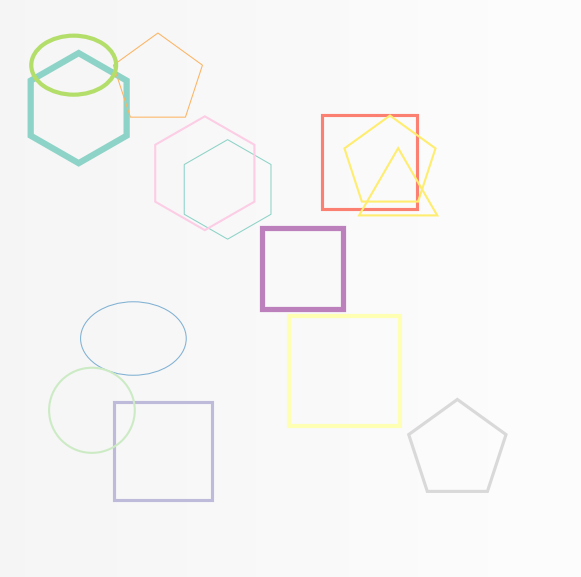[{"shape": "hexagon", "thickness": 3, "radius": 0.48, "center": [0.135, 0.812]}, {"shape": "hexagon", "thickness": 0.5, "radius": 0.43, "center": [0.392, 0.671]}, {"shape": "square", "thickness": 2, "radius": 0.48, "center": [0.593, 0.357]}, {"shape": "square", "thickness": 1.5, "radius": 0.42, "center": [0.281, 0.218]}, {"shape": "square", "thickness": 1.5, "radius": 0.41, "center": [0.636, 0.718]}, {"shape": "oval", "thickness": 0.5, "radius": 0.45, "center": [0.23, 0.413]}, {"shape": "pentagon", "thickness": 0.5, "radius": 0.4, "center": [0.272, 0.861]}, {"shape": "oval", "thickness": 2, "radius": 0.36, "center": [0.127, 0.886]}, {"shape": "hexagon", "thickness": 1, "radius": 0.49, "center": [0.352, 0.699]}, {"shape": "pentagon", "thickness": 1.5, "radius": 0.44, "center": [0.787, 0.219]}, {"shape": "square", "thickness": 2.5, "radius": 0.35, "center": [0.52, 0.535]}, {"shape": "circle", "thickness": 1, "radius": 0.37, "center": [0.158, 0.289]}, {"shape": "pentagon", "thickness": 1, "radius": 0.41, "center": [0.671, 0.717]}, {"shape": "triangle", "thickness": 1, "radius": 0.39, "center": [0.685, 0.665]}]